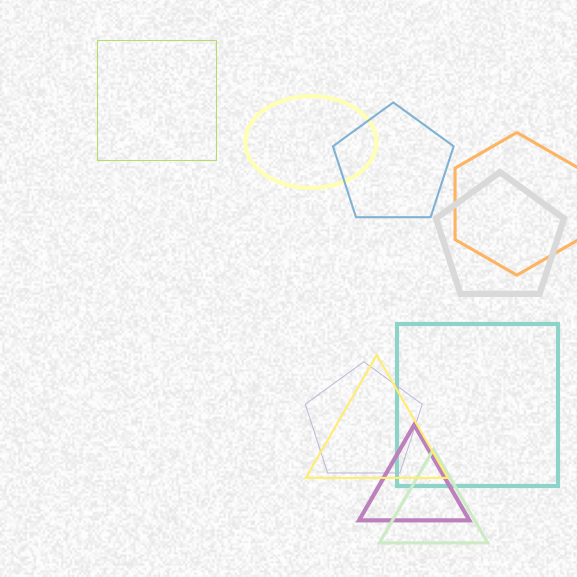[{"shape": "square", "thickness": 2, "radius": 0.7, "center": [0.827, 0.298]}, {"shape": "oval", "thickness": 2, "radius": 0.57, "center": [0.538, 0.753]}, {"shape": "pentagon", "thickness": 0.5, "radius": 0.53, "center": [0.63, 0.266]}, {"shape": "pentagon", "thickness": 1, "radius": 0.55, "center": [0.681, 0.712]}, {"shape": "hexagon", "thickness": 1.5, "radius": 0.62, "center": [0.895, 0.646]}, {"shape": "square", "thickness": 0.5, "radius": 0.52, "center": [0.271, 0.826]}, {"shape": "pentagon", "thickness": 3, "radius": 0.58, "center": [0.866, 0.585]}, {"shape": "triangle", "thickness": 2, "radius": 0.55, "center": [0.717, 0.153]}, {"shape": "triangle", "thickness": 1.5, "radius": 0.54, "center": [0.751, 0.113]}, {"shape": "triangle", "thickness": 1, "radius": 0.71, "center": [0.652, 0.243]}]